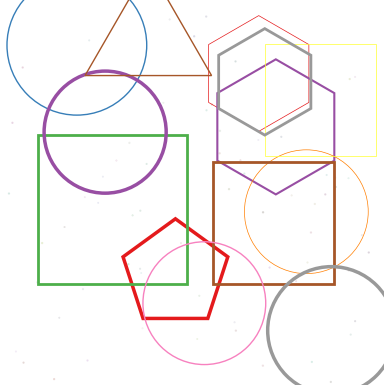[{"shape": "hexagon", "thickness": 0.5, "radius": 0.75, "center": [0.672, 0.809]}, {"shape": "pentagon", "thickness": 2.5, "radius": 0.72, "center": [0.456, 0.289]}, {"shape": "circle", "thickness": 1, "radius": 0.91, "center": [0.2, 0.882]}, {"shape": "square", "thickness": 2, "radius": 0.97, "center": [0.293, 0.456]}, {"shape": "circle", "thickness": 2.5, "radius": 0.79, "center": [0.273, 0.657]}, {"shape": "hexagon", "thickness": 1.5, "radius": 0.88, "center": [0.716, 0.67]}, {"shape": "circle", "thickness": 0.5, "radius": 0.8, "center": [0.796, 0.45]}, {"shape": "square", "thickness": 0.5, "radius": 0.72, "center": [0.832, 0.741]}, {"shape": "triangle", "thickness": 1, "radius": 0.95, "center": [0.385, 0.899]}, {"shape": "square", "thickness": 2, "radius": 0.79, "center": [0.71, 0.422]}, {"shape": "circle", "thickness": 1, "radius": 0.8, "center": [0.531, 0.213]}, {"shape": "hexagon", "thickness": 2, "radius": 0.69, "center": [0.688, 0.787]}, {"shape": "circle", "thickness": 2.5, "radius": 0.83, "center": [0.861, 0.142]}]